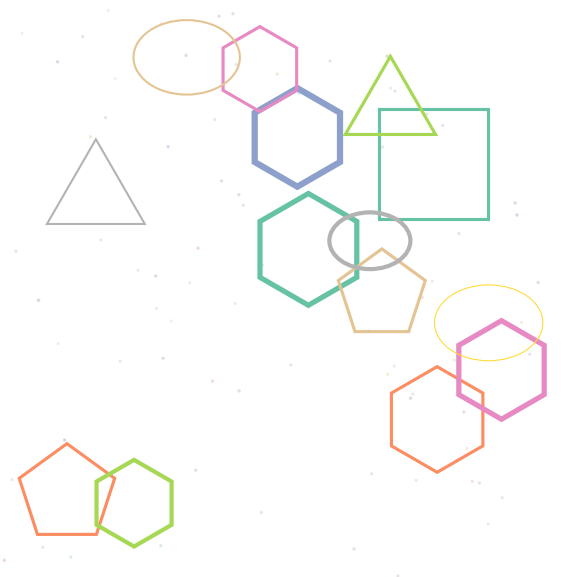[{"shape": "square", "thickness": 1.5, "radius": 0.48, "center": [0.751, 0.715]}, {"shape": "hexagon", "thickness": 2.5, "radius": 0.48, "center": [0.534, 0.567]}, {"shape": "hexagon", "thickness": 1.5, "radius": 0.46, "center": [0.757, 0.273]}, {"shape": "pentagon", "thickness": 1.5, "radius": 0.43, "center": [0.116, 0.144]}, {"shape": "hexagon", "thickness": 3, "radius": 0.43, "center": [0.515, 0.761]}, {"shape": "hexagon", "thickness": 2.5, "radius": 0.43, "center": [0.868, 0.359]}, {"shape": "hexagon", "thickness": 1.5, "radius": 0.37, "center": [0.45, 0.879]}, {"shape": "hexagon", "thickness": 2, "radius": 0.38, "center": [0.232, 0.128]}, {"shape": "triangle", "thickness": 1.5, "radius": 0.45, "center": [0.676, 0.811]}, {"shape": "oval", "thickness": 0.5, "radius": 0.47, "center": [0.846, 0.44]}, {"shape": "pentagon", "thickness": 1.5, "radius": 0.4, "center": [0.661, 0.489]}, {"shape": "oval", "thickness": 1, "radius": 0.46, "center": [0.323, 0.9]}, {"shape": "triangle", "thickness": 1, "radius": 0.49, "center": [0.166, 0.66]}, {"shape": "oval", "thickness": 2, "radius": 0.35, "center": [0.64, 0.582]}]